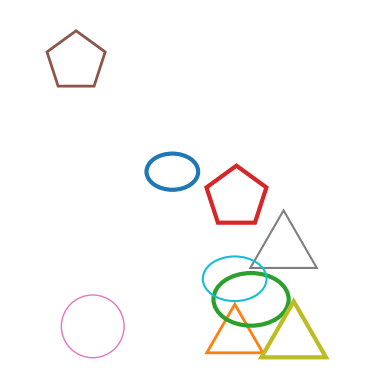[{"shape": "oval", "thickness": 3, "radius": 0.34, "center": [0.448, 0.554]}, {"shape": "triangle", "thickness": 2, "radius": 0.42, "center": [0.61, 0.126]}, {"shape": "oval", "thickness": 3, "radius": 0.49, "center": [0.652, 0.222]}, {"shape": "pentagon", "thickness": 3, "radius": 0.41, "center": [0.614, 0.488]}, {"shape": "pentagon", "thickness": 2, "radius": 0.4, "center": [0.198, 0.841]}, {"shape": "circle", "thickness": 1, "radius": 0.41, "center": [0.241, 0.152]}, {"shape": "triangle", "thickness": 1.5, "radius": 0.5, "center": [0.737, 0.354]}, {"shape": "triangle", "thickness": 3, "radius": 0.48, "center": [0.763, 0.12]}, {"shape": "oval", "thickness": 1.5, "radius": 0.41, "center": [0.61, 0.276]}]